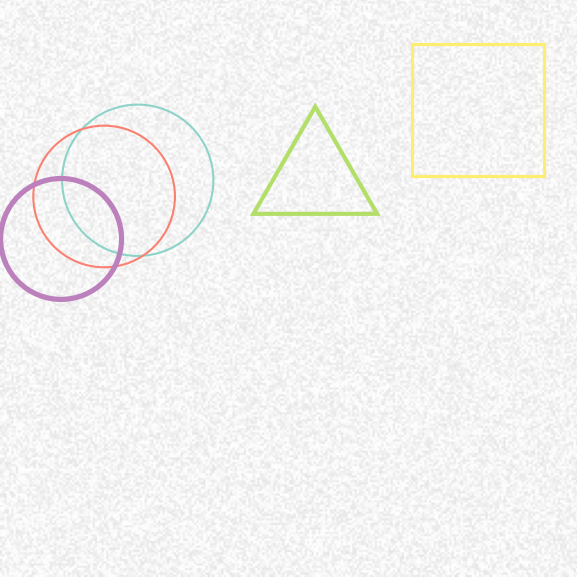[{"shape": "circle", "thickness": 1, "radius": 0.66, "center": [0.238, 0.687]}, {"shape": "circle", "thickness": 1, "radius": 0.61, "center": [0.18, 0.659]}, {"shape": "triangle", "thickness": 2, "radius": 0.62, "center": [0.546, 0.691]}, {"shape": "circle", "thickness": 2.5, "radius": 0.52, "center": [0.106, 0.585]}, {"shape": "square", "thickness": 1.5, "radius": 0.57, "center": [0.828, 0.809]}]